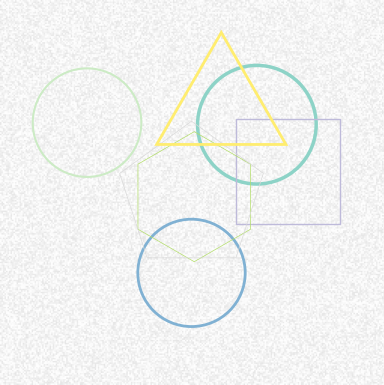[{"shape": "circle", "thickness": 2.5, "radius": 0.77, "center": [0.667, 0.676]}, {"shape": "square", "thickness": 1, "radius": 0.68, "center": [0.748, 0.554]}, {"shape": "circle", "thickness": 2, "radius": 0.7, "center": [0.497, 0.291]}, {"shape": "hexagon", "thickness": 0.5, "radius": 0.84, "center": [0.505, 0.489]}, {"shape": "pentagon", "thickness": 0.5, "radius": 0.98, "center": [0.497, 0.489]}, {"shape": "circle", "thickness": 1.5, "radius": 0.7, "center": [0.226, 0.681]}, {"shape": "triangle", "thickness": 2, "radius": 0.97, "center": [0.575, 0.722]}]